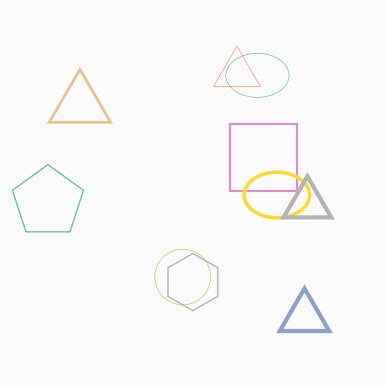[{"shape": "pentagon", "thickness": 1, "radius": 0.48, "center": [0.124, 0.476]}, {"shape": "oval", "thickness": 0.5, "radius": 0.41, "center": [0.664, 0.804]}, {"shape": "triangle", "thickness": 0.5, "radius": 0.35, "center": [0.611, 0.81]}, {"shape": "triangle", "thickness": 3, "radius": 0.37, "center": [0.786, 0.177]}, {"shape": "square", "thickness": 1.5, "radius": 0.43, "center": [0.68, 0.59]}, {"shape": "circle", "thickness": 0.5, "radius": 0.36, "center": [0.472, 0.28]}, {"shape": "oval", "thickness": 2.5, "radius": 0.42, "center": [0.714, 0.494]}, {"shape": "triangle", "thickness": 2, "radius": 0.46, "center": [0.206, 0.728]}, {"shape": "triangle", "thickness": 3, "radius": 0.36, "center": [0.793, 0.471]}, {"shape": "hexagon", "thickness": 1, "radius": 0.37, "center": [0.498, 0.267]}]